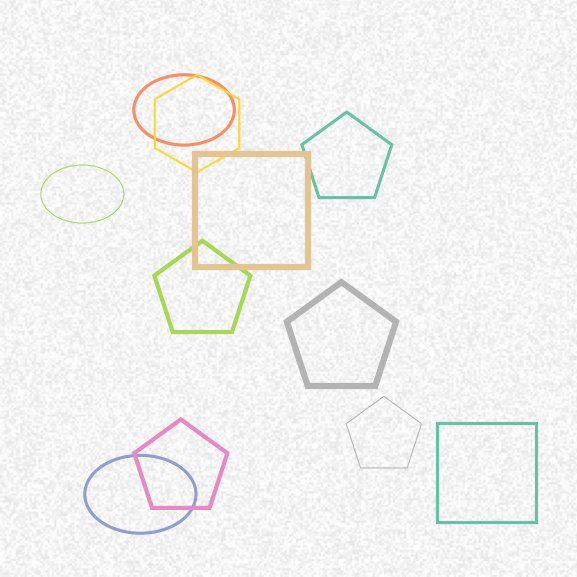[{"shape": "pentagon", "thickness": 1.5, "radius": 0.41, "center": [0.601, 0.723]}, {"shape": "square", "thickness": 1.5, "radius": 0.43, "center": [0.843, 0.181]}, {"shape": "oval", "thickness": 1.5, "radius": 0.44, "center": [0.319, 0.809]}, {"shape": "oval", "thickness": 1.5, "radius": 0.48, "center": [0.243, 0.143]}, {"shape": "pentagon", "thickness": 2, "radius": 0.42, "center": [0.313, 0.188]}, {"shape": "oval", "thickness": 0.5, "radius": 0.36, "center": [0.143, 0.663]}, {"shape": "pentagon", "thickness": 2, "radius": 0.44, "center": [0.35, 0.495]}, {"shape": "hexagon", "thickness": 1, "radius": 0.42, "center": [0.341, 0.785]}, {"shape": "square", "thickness": 3, "radius": 0.49, "center": [0.435, 0.634]}, {"shape": "pentagon", "thickness": 0.5, "radius": 0.34, "center": [0.665, 0.244]}, {"shape": "pentagon", "thickness": 3, "radius": 0.5, "center": [0.591, 0.411]}]